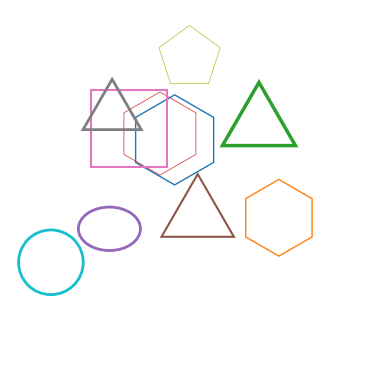[{"shape": "hexagon", "thickness": 1, "radius": 0.58, "center": [0.454, 0.637]}, {"shape": "hexagon", "thickness": 1, "radius": 0.5, "center": [0.724, 0.434]}, {"shape": "triangle", "thickness": 2.5, "radius": 0.55, "center": [0.673, 0.677]}, {"shape": "hexagon", "thickness": 0.5, "radius": 0.54, "center": [0.415, 0.653]}, {"shape": "oval", "thickness": 2, "radius": 0.4, "center": [0.284, 0.406]}, {"shape": "triangle", "thickness": 1.5, "radius": 0.54, "center": [0.513, 0.439]}, {"shape": "square", "thickness": 1.5, "radius": 0.5, "center": [0.335, 0.666]}, {"shape": "triangle", "thickness": 2, "radius": 0.44, "center": [0.291, 0.707]}, {"shape": "pentagon", "thickness": 0.5, "radius": 0.42, "center": [0.492, 0.85]}, {"shape": "circle", "thickness": 2, "radius": 0.42, "center": [0.132, 0.319]}]